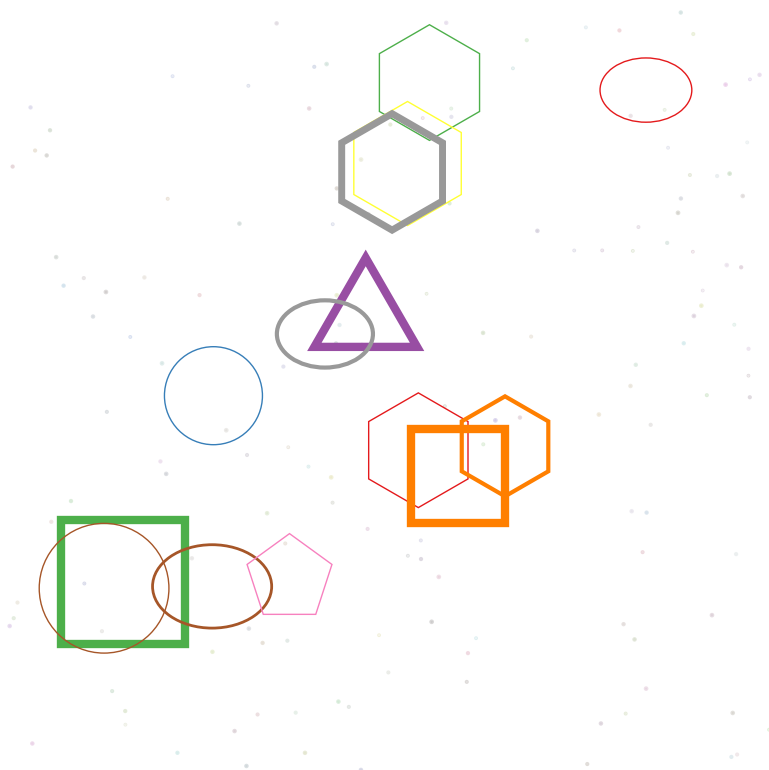[{"shape": "oval", "thickness": 0.5, "radius": 0.3, "center": [0.839, 0.883]}, {"shape": "hexagon", "thickness": 0.5, "radius": 0.37, "center": [0.543, 0.415]}, {"shape": "circle", "thickness": 0.5, "radius": 0.32, "center": [0.277, 0.486]}, {"shape": "square", "thickness": 3, "radius": 0.4, "center": [0.16, 0.244]}, {"shape": "hexagon", "thickness": 0.5, "radius": 0.38, "center": [0.558, 0.893]}, {"shape": "triangle", "thickness": 3, "radius": 0.39, "center": [0.475, 0.588]}, {"shape": "square", "thickness": 3, "radius": 0.31, "center": [0.595, 0.382]}, {"shape": "hexagon", "thickness": 1.5, "radius": 0.32, "center": [0.656, 0.42]}, {"shape": "hexagon", "thickness": 0.5, "radius": 0.4, "center": [0.529, 0.788]}, {"shape": "circle", "thickness": 0.5, "radius": 0.42, "center": [0.135, 0.236]}, {"shape": "oval", "thickness": 1, "radius": 0.39, "center": [0.275, 0.238]}, {"shape": "pentagon", "thickness": 0.5, "radius": 0.29, "center": [0.376, 0.249]}, {"shape": "oval", "thickness": 1.5, "radius": 0.31, "center": [0.422, 0.566]}, {"shape": "hexagon", "thickness": 2.5, "radius": 0.38, "center": [0.509, 0.777]}]